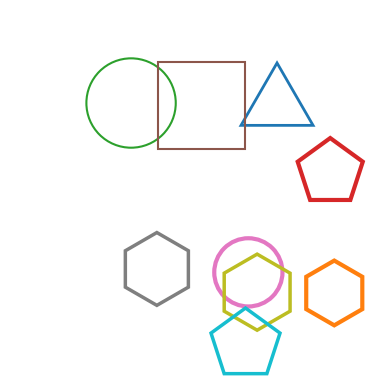[{"shape": "triangle", "thickness": 2, "radius": 0.54, "center": [0.72, 0.728]}, {"shape": "hexagon", "thickness": 3, "radius": 0.42, "center": [0.868, 0.239]}, {"shape": "circle", "thickness": 1.5, "radius": 0.58, "center": [0.34, 0.732]}, {"shape": "pentagon", "thickness": 3, "radius": 0.44, "center": [0.858, 0.553]}, {"shape": "square", "thickness": 1.5, "radius": 0.57, "center": [0.523, 0.726]}, {"shape": "circle", "thickness": 3, "radius": 0.44, "center": [0.645, 0.293]}, {"shape": "hexagon", "thickness": 2.5, "radius": 0.47, "center": [0.407, 0.301]}, {"shape": "hexagon", "thickness": 2.5, "radius": 0.49, "center": [0.668, 0.241]}, {"shape": "pentagon", "thickness": 2.5, "radius": 0.47, "center": [0.638, 0.106]}]